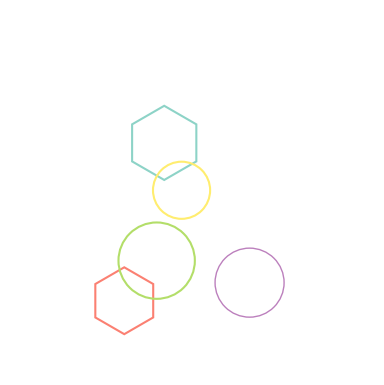[{"shape": "hexagon", "thickness": 1.5, "radius": 0.48, "center": [0.427, 0.629]}, {"shape": "hexagon", "thickness": 1.5, "radius": 0.43, "center": [0.323, 0.219]}, {"shape": "circle", "thickness": 1.5, "radius": 0.5, "center": [0.407, 0.323]}, {"shape": "circle", "thickness": 1, "radius": 0.45, "center": [0.648, 0.266]}, {"shape": "circle", "thickness": 1.5, "radius": 0.37, "center": [0.472, 0.506]}]